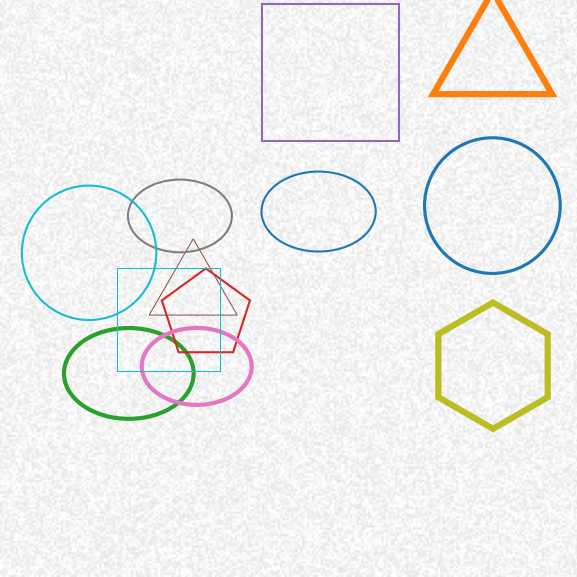[{"shape": "oval", "thickness": 1, "radius": 0.49, "center": [0.552, 0.633]}, {"shape": "circle", "thickness": 1.5, "radius": 0.59, "center": [0.853, 0.643]}, {"shape": "triangle", "thickness": 3, "radius": 0.59, "center": [0.853, 0.896]}, {"shape": "oval", "thickness": 2, "radius": 0.56, "center": [0.223, 0.352]}, {"shape": "pentagon", "thickness": 1, "radius": 0.4, "center": [0.357, 0.454]}, {"shape": "square", "thickness": 1, "radius": 0.59, "center": [0.572, 0.874]}, {"shape": "triangle", "thickness": 0.5, "radius": 0.44, "center": [0.335, 0.498]}, {"shape": "oval", "thickness": 2, "radius": 0.48, "center": [0.341, 0.365]}, {"shape": "oval", "thickness": 1, "radius": 0.45, "center": [0.312, 0.625]}, {"shape": "hexagon", "thickness": 3, "radius": 0.55, "center": [0.854, 0.366]}, {"shape": "square", "thickness": 0.5, "radius": 0.45, "center": [0.292, 0.446]}, {"shape": "circle", "thickness": 1, "radius": 0.58, "center": [0.154, 0.561]}]